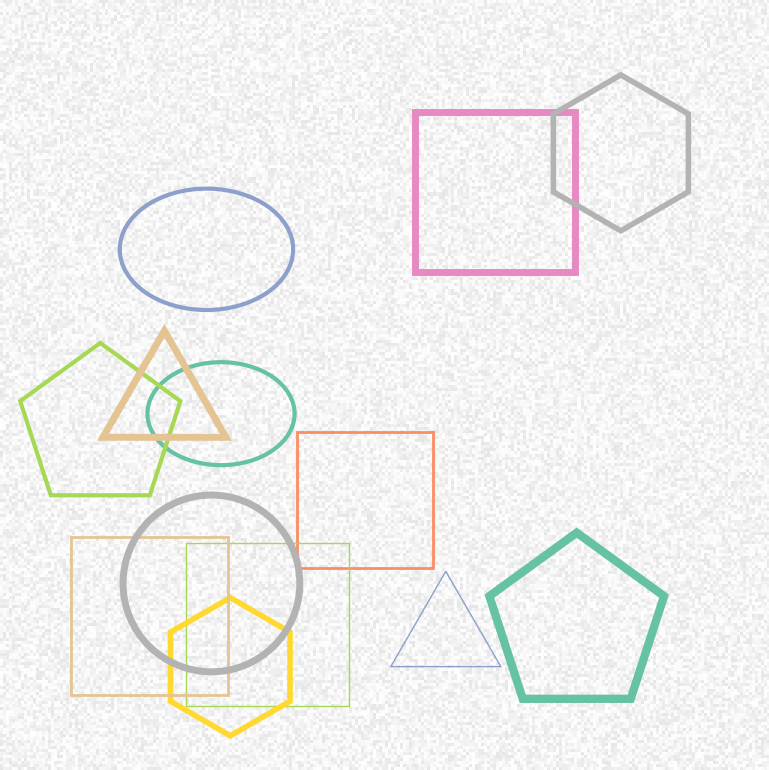[{"shape": "oval", "thickness": 1.5, "radius": 0.48, "center": [0.287, 0.463]}, {"shape": "pentagon", "thickness": 3, "radius": 0.6, "center": [0.749, 0.189]}, {"shape": "square", "thickness": 1, "radius": 0.44, "center": [0.474, 0.351]}, {"shape": "triangle", "thickness": 0.5, "radius": 0.41, "center": [0.579, 0.176]}, {"shape": "oval", "thickness": 1.5, "radius": 0.56, "center": [0.268, 0.676]}, {"shape": "square", "thickness": 2.5, "radius": 0.52, "center": [0.643, 0.751]}, {"shape": "square", "thickness": 0.5, "radius": 0.53, "center": [0.347, 0.189]}, {"shape": "pentagon", "thickness": 1.5, "radius": 0.55, "center": [0.13, 0.445]}, {"shape": "hexagon", "thickness": 2, "radius": 0.45, "center": [0.299, 0.134]}, {"shape": "triangle", "thickness": 2.5, "radius": 0.46, "center": [0.213, 0.478]}, {"shape": "square", "thickness": 1, "radius": 0.51, "center": [0.194, 0.2]}, {"shape": "hexagon", "thickness": 2, "radius": 0.51, "center": [0.806, 0.801]}, {"shape": "circle", "thickness": 2.5, "radius": 0.57, "center": [0.275, 0.242]}]